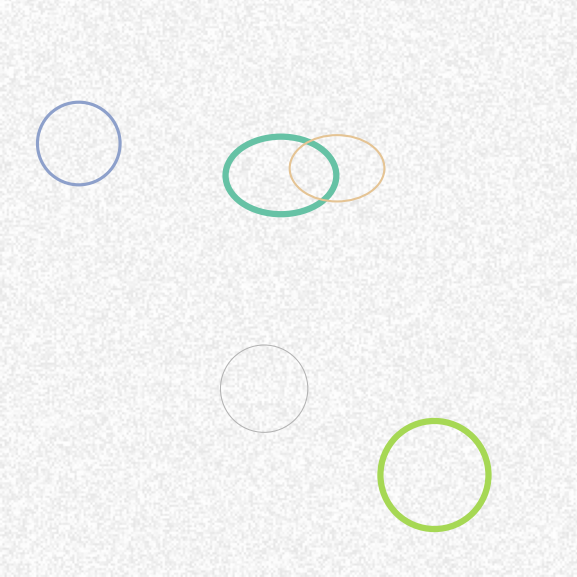[{"shape": "oval", "thickness": 3, "radius": 0.48, "center": [0.486, 0.695]}, {"shape": "circle", "thickness": 1.5, "radius": 0.36, "center": [0.136, 0.751]}, {"shape": "circle", "thickness": 3, "radius": 0.47, "center": [0.752, 0.177]}, {"shape": "oval", "thickness": 1, "radius": 0.41, "center": [0.584, 0.708]}, {"shape": "circle", "thickness": 0.5, "radius": 0.38, "center": [0.457, 0.326]}]